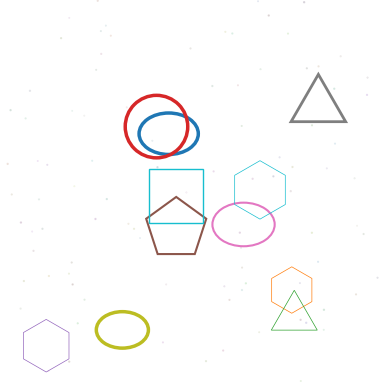[{"shape": "oval", "thickness": 2.5, "radius": 0.38, "center": [0.438, 0.653]}, {"shape": "hexagon", "thickness": 0.5, "radius": 0.3, "center": [0.758, 0.247]}, {"shape": "triangle", "thickness": 0.5, "radius": 0.34, "center": [0.764, 0.177]}, {"shape": "circle", "thickness": 2.5, "radius": 0.41, "center": [0.406, 0.671]}, {"shape": "hexagon", "thickness": 0.5, "radius": 0.34, "center": [0.12, 0.102]}, {"shape": "pentagon", "thickness": 1.5, "radius": 0.41, "center": [0.458, 0.406]}, {"shape": "oval", "thickness": 1.5, "radius": 0.4, "center": [0.633, 0.417]}, {"shape": "triangle", "thickness": 2, "radius": 0.41, "center": [0.827, 0.725]}, {"shape": "oval", "thickness": 2.5, "radius": 0.34, "center": [0.318, 0.143]}, {"shape": "square", "thickness": 1, "radius": 0.35, "center": [0.456, 0.492]}, {"shape": "hexagon", "thickness": 0.5, "radius": 0.38, "center": [0.675, 0.507]}]